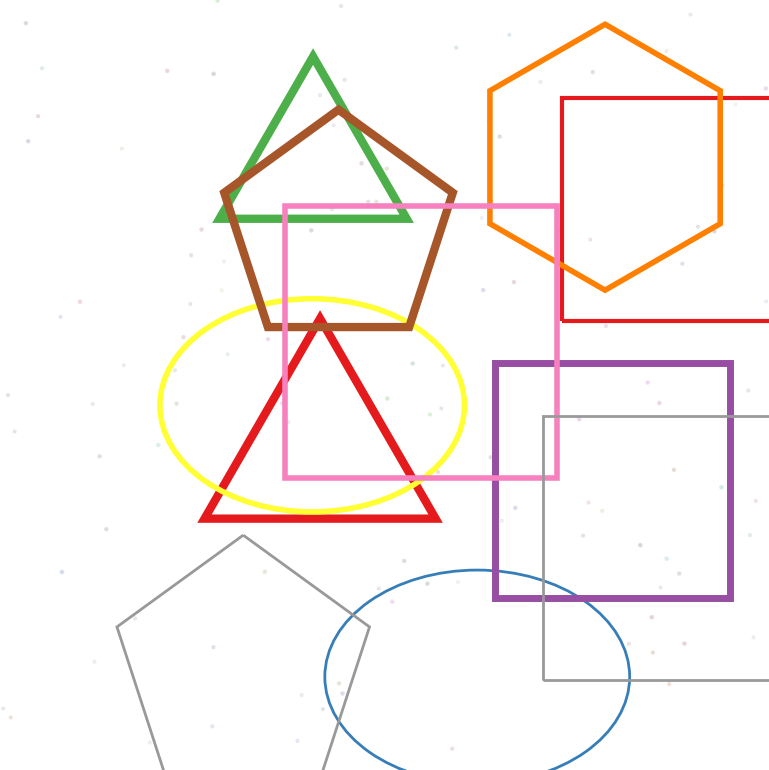[{"shape": "triangle", "thickness": 3, "radius": 0.87, "center": [0.416, 0.413]}, {"shape": "square", "thickness": 1.5, "radius": 0.72, "center": [0.874, 0.728]}, {"shape": "oval", "thickness": 1, "radius": 0.99, "center": [0.62, 0.121]}, {"shape": "triangle", "thickness": 3, "radius": 0.7, "center": [0.407, 0.786]}, {"shape": "square", "thickness": 2.5, "radius": 0.76, "center": [0.796, 0.376]}, {"shape": "hexagon", "thickness": 2, "radius": 0.86, "center": [0.786, 0.796]}, {"shape": "oval", "thickness": 2, "radius": 0.99, "center": [0.405, 0.474]}, {"shape": "pentagon", "thickness": 3, "radius": 0.78, "center": [0.44, 0.701]}, {"shape": "square", "thickness": 2, "radius": 0.88, "center": [0.547, 0.556]}, {"shape": "square", "thickness": 1, "radius": 0.86, "center": [0.877, 0.288]}, {"shape": "pentagon", "thickness": 1, "radius": 0.86, "center": [0.316, 0.133]}]